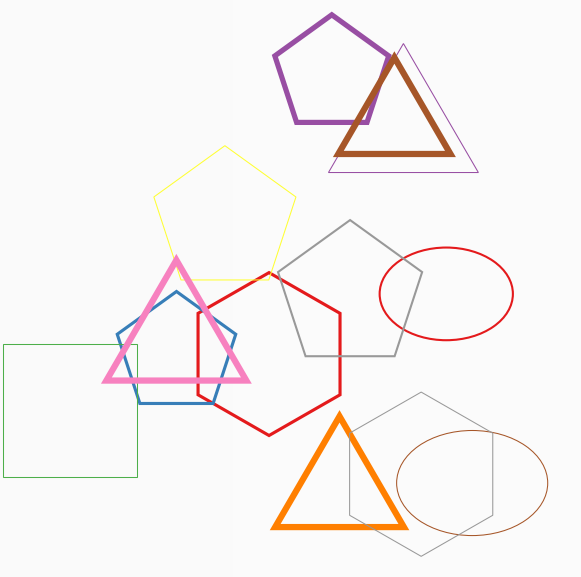[{"shape": "oval", "thickness": 1, "radius": 0.57, "center": [0.768, 0.49]}, {"shape": "hexagon", "thickness": 1.5, "radius": 0.71, "center": [0.463, 0.386]}, {"shape": "pentagon", "thickness": 1.5, "radius": 0.54, "center": [0.304, 0.387]}, {"shape": "square", "thickness": 0.5, "radius": 0.58, "center": [0.12, 0.288]}, {"shape": "triangle", "thickness": 0.5, "radius": 0.74, "center": [0.694, 0.775]}, {"shape": "pentagon", "thickness": 2.5, "radius": 0.52, "center": [0.571, 0.871]}, {"shape": "triangle", "thickness": 3, "radius": 0.64, "center": [0.584, 0.15]}, {"shape": "pentagon", "thickness": 0.5, "radius": 0.64, "center": [0.387, 0.618]}, {"shape": "oval", "thickness": 0.5, "radius": 0.65, "center": [0.812, 0.163]}, {"shape": "triangle", "thickness": 3, "radius": 0.56, "center": [0.679, 0.788]}, {"shape": "triangle", "thickness": 3, "radius": 0.7, "center": [0.303, 0.41]}, {"shape": "pentagon", "thickness": 1, "radius": 0.65, "center": [0.602, 0.488]}, {"shape": "hexagon", "thickness": 0.5, "radius": 0.71, "center": [0.725, 0.178]}]